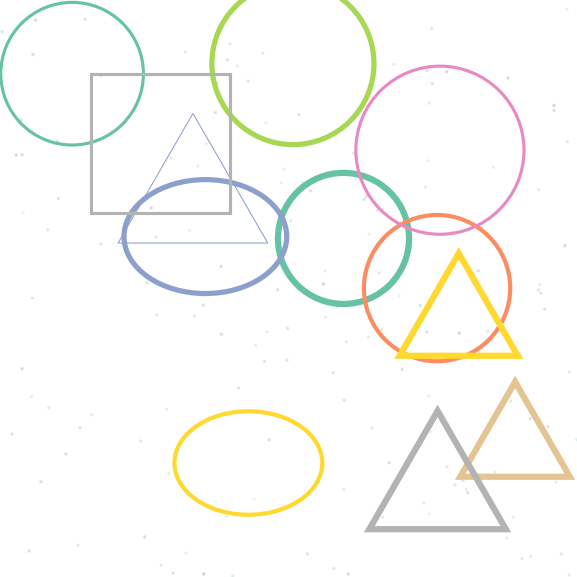[{"shape": "circle", "thickness": 3, "radius": 0.57, "center": [0.595, 0.586]}, {"shape": "circle", "thickness": 1.5, "radius": 0.62, "center": [0.125, 0.872]}, {"shape": "circle", "thickness": 2, "radius": 0.63, "center": [0.757, 0.5]}, {"shape": "triangle", "thickness": 0.5, "radius": 0.75, "center": [0.334, 0.653]}, {"shape": "oval", "thickness": 2.5, "radius": 0.7, "center": [0.356, 0.589]}, {"shape": "circle", "thickness": 1.5, "radius": 0.73, "center": [0.762, 0.739]}, {"shape": "circle", "thickness": 2.5, "radius": 0.7, "center": [0.507, 0.889]}, {"shape": "oval", "thickness": 2, "radius": 0.64, "center": [0.43, 0.197]}, {"shape": "triangle", "thickness": 3, "radius": 0.59, "center": [0.794, 0.442]}, {"shape": "triangle", "thickness": 3, "radius": 0.55, "center": [0.892, 0.228]}, {"shape": "square", "thickness": 1.5, "radius": 0.6, "center": [0.278, 0.751]}, {"shape": "triangle", "thickness": 3, "radius": 0.68, "center": [0.758, 0.151]}]